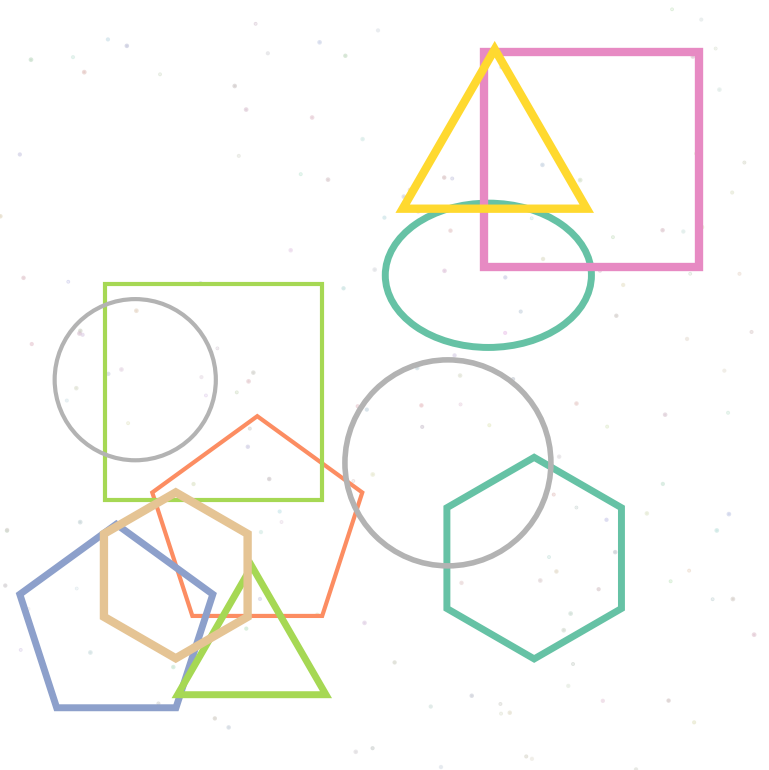[{"shape": "hexagon", "thickness": 2.5, "radius": 0.65, "center": [0.694, 0.275]}, {"shape": "oval", "thickness": 2.5, "radius": 0.67, "center": [0.634, 0.642]}, {"shape": "pentagon", "thickness": 1.5, "radius": 0.72, "center": [0.334, 0.316]}, {"shape": "pentagon", "thickness": 2.5, "radius": 0.66, "center": [0.151, 0.187]}, {"shape": "square", "thickness": 3, "radius": 0.7, "center": [0.768, 0.792]}, {"shape": "square", "thickness": 1.5, "radius": 0.7, "center": [0.277, 0.491]}, {"shape": "triangle", "thickness": 2.5, "radius": 0.56, "center": [0.327, 0.153]}, {"shape": "triangle", "thickness": 3, "radius": 0.69, "center": [0.642, 0.798]}, {"shape": "hexagon", "thickness": 3, "radius": 0.54, "center": [0.228, 0.253]}, {"shape": "circle", "thickness": 1.5, "radius": 0.52, "center": [0.176, 0.507]}, {"shape": "circle", "thickness": 2, "radius": 0.67, "center": [0.582, 0.399]}]